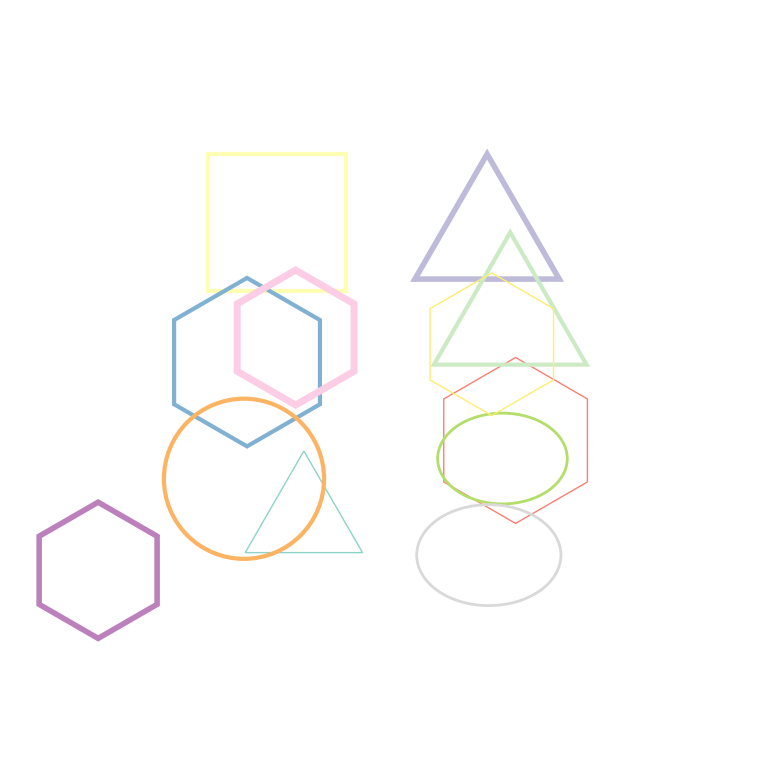[{"shape": "triangle", "thickness": 0.5, "radius": 0.44, "center": [0.395, 0.326]}, {"shape": "square", "thickness": 1.5, "radius": 0.45, "center": [0.36, 0.711]}, {"shape": "triangle", "thickness": 2, "radius": 0.54, "center": [0.633, 0.692]}, {"shape": "hexagon", "thickness": 0.5, "radius": 0.54, "center": [0.67, 0.428]}, {"shape": "hexagon", "thickness": 1.5, "radius": 0.55, "center": [0.321, 0.53]}, {"shape": "circle", "thickness": 1.5, "radius": 0.52, "center": [0.317, 0.378]}, {"shape": "oval", "thickness": 1, "radius": 0.42, "center": [0.653, 0.405]}, {"shape": "hexagon", "thickness": 2.5, "radius": 0.44, "center": [0.384, 0.562]}, {"shape": "oval", "thickness": 1, "radius": 0.47, "center": [0.635, 0.279]}, {"shape": "hexagon", "thickness": 2, "radius": 0.44, "center": [0.127, 0.259]}, {"shape": "triangle", "thickness": 1.5, "radius": 0.57, "center": [0.663, 0.584]}, {"shape": "hexagon", "thickness": 0.5, "radius": 0.46, "center": [0.639, 0.553]}]